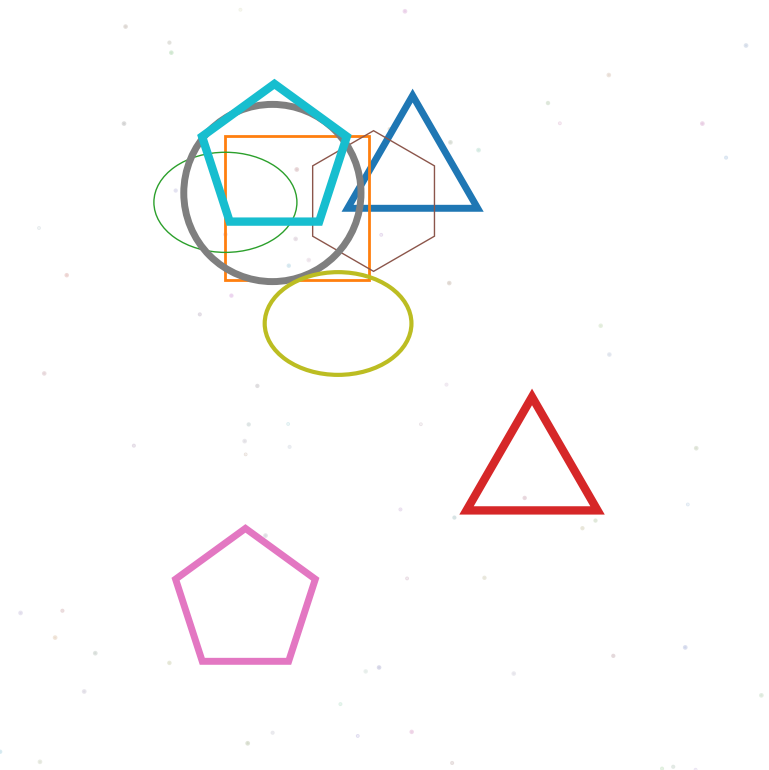[{"shape": "triangle", "thickness": 2.5, "radius": 0.49, "center": [0.536, 0.778]}, {"shape": "square", "thickness": 1, "radius": 0.47, "center": [0.386, 0.73]}, {"shape": "oval", "thickness": 0.5, "radius": 0.46, "center": [0.293, 0.737]}, {"shape": "triangle", "thickness": 3, "radius": 0.49, "center": [0.691, 0.386]}, {"shape": "hexagon", "thickness": 0.5, "radius": 0.46, "center": [0.485, 0.739]}, {"shape": "pentagon", "thickness": 2.5, "radius": 0.48, "center": [0.319, 0.218]}, {"shape": "circle", "thickness": 2.5, "radius": 0.58, "center": [0.354, 0.749]}, {"shape": "oval", "thickness": 1.5, "radius": 0.48, "center": [0.439, 0.58]}, {"shape": "pentagon", "thickness": 3, "radius": 0.49, "center": [0.356, 0.792]}]